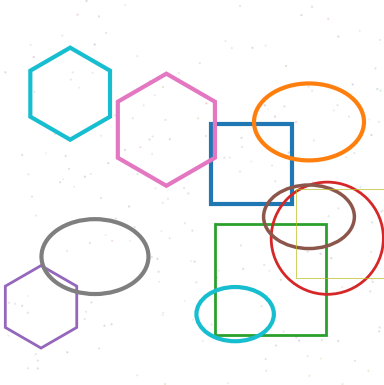[{"shape": "square", "thickness": 3, "radius": 0.52, "center": [0.653, 0.574]}, {"shape": "oval", "thickness": 3, "radius": 0.71, "center": [0.803, 0.683]}, {"shape": "square", "thickness": 2, "radius": 0.72, "center": [0.702, 0.273]}, {"shape": "circle", "thickness": 2, "radius": 0.73, "center": [0.85, 0.381]}, {"shape": "hexagon", "thickness": 2, "radius": 0.54, "center": [0.107, 0.203]}, {"shape": "oval", "thickness": 2.5, "radius": 0.59, "center": [0.803, 0.437]}, {"shape": "hexagon", "thickness": 3, "radius": 0.73, "center": [0.432, 0.663]}, {"shape": "oval", "thickness": 3, "radius": 0.69, "center": [0.247, 0.334]}, {"shape": "square", "thickness": 0.5, "radius": 0.58, "center": [0.885, 0.394]}, {"shape": "oval", "thickness": 3, "radius": 0.5, "center": [0.611, 0.184]}, {"shape": "hexagon", "thickness": 3, "radius": 0.6, "center": [0.182, 0.757]}]